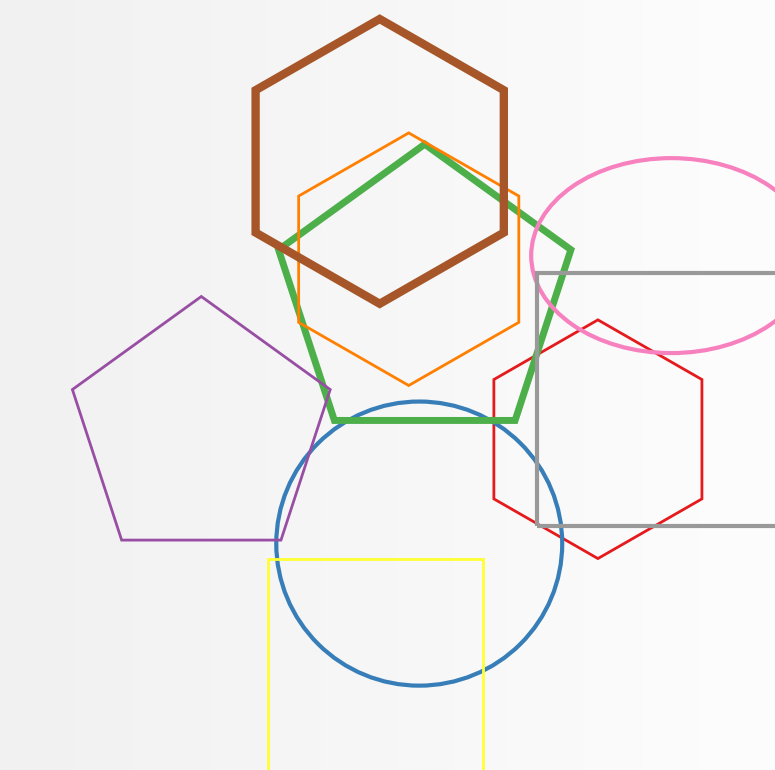[{"shape": "hexagon", "thickness": 1, "radius": 0.77, "center": [0.771, 0.43]}, {"shape": "circle", "thickness": 1.5, "radius": 0.92, "center": [0.541, 0.294]}, {"shape": "pentagon", "thickness": 2.5, "radius": 0.99, "center": [0.548, 0.614]}, {"shape": "pentagon", "thickness": 1, "radius": 0.87, "center": [0.26, 0.44]}, {"shape": "hexagon", "thickness": 1, "radius": 0.82, "center": [0.527, 0.663]}, {"shape": "square", "thickness": 1, "radius": 0.69, "center": [0.485, 0.136]}, {"shape": "hexagon", "thickness": 3, "radius": 0.92, "center": [0.49, 0.79]}, {"shape": "oval", "thickness": 1.5, "radius": 0.9, "center": [0.866, 0.668]}, {"shape": "square", "thickness": 1.5, "radius": 0.82, "center": [0.857, 0.482]}]